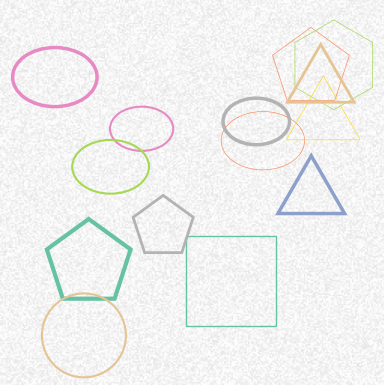[{"shape": "square", "thickness": 1, "radius": 0.58, "center": [0.601, 0.27]}, {"shape": "pentagon", "thickness": 3, "radius": 0.57, "center": [0.23, 0.317]}, {"shape": "pentagon", "thickness": 0.5, "radius": 0.53, "center": [0.808, 0.824]}, {"shape": "oval", "thickness": 0.5, "radius": 0.54, "center": [0.683, 0.635]}, {"shape": "triangle", "thickness": 2.5, "radius": 0.5, "center": [0.808, 0.495]}, {"shape": "oval", "thickness": 2.5, "radius": 0.55, "center": [0.142, 0.8]}, {"shape": "oval", "thickness": 1.5, "radius": 0.41, "center": [0.368, 0.666]}, {"shape": "oval", "thickness": 1.5, "radius": 0.5, "center": [0.287, 0.567]}, {"shape": "hexagon", "thickness": 0.5, "radius": 0.58, "center": [0.867, 0.832]}, {"shape": "triangle", "thickness": 0.5, "radius": 0.55, "center": [0.84, 0.692]}, {"shape": "triangle", "thickness": 2, "radius": 0.5, "center": [0.833, 0.785]}, {"shape": "circle", "thickness": 1.5, "radius": 0.54, "center": [0.218, 0.129]}, {"shape": "oval", "thickness": 2.5, "radius": 0.43, "center": [0.666, 0.685]}, {"shape": "pentagon", "thickness": 2, "radius": 0.41, "center": [0.424, 0.41]}]